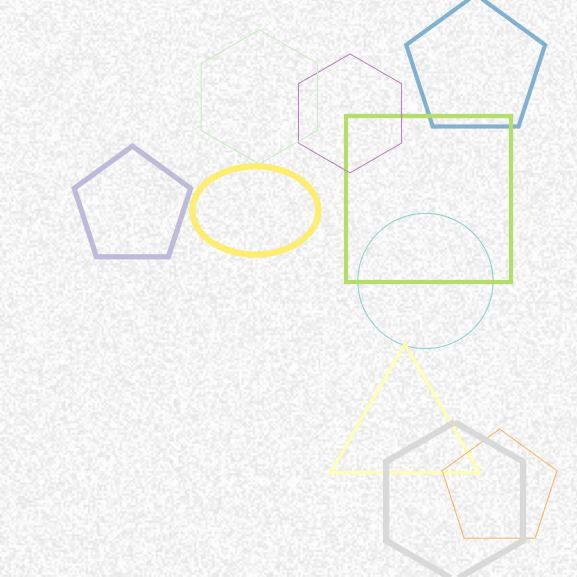[{"shape": "circle", "thickness": 0.5, "radius": 0.59, "center": [0.737, 0.513]}, {"shape": "triangle", "thickness": 1.5, "radius": 0.74, "center": [0.701, 0.255]}, {"shape": "pentagon", "thickness": 2.5, "radius": 0.53, "center": [0.229, 0.64]}, {"shape": "pentagon", "thickness": 2, "radius": 0.63, "center": [0.824, 0.882]}, {"shape": "pentagon", "thickness": 0.5, "radius": 0.52, "center": [0.865, 0.152]}, {"shape": "square", "thickness": 2, "radius": 0.71, "center": [0.742, 0.655]}, {"shape": "hexagon", "thickness": 3, "radius": 0.68, "center": [0.787, 0.131]}, {"shape": "hexagon", "thickness": 0.5, "radius": 0.51, "center": [0.606, 0.803]}, {"shape": "hexagon", "thickness": 0.5, "radius": 0.58, "center": [0.449, 0.831]}, {"shape": "oval", "thickness": 3, "radius": 0.55, "center": [0.442, 0.635]}]